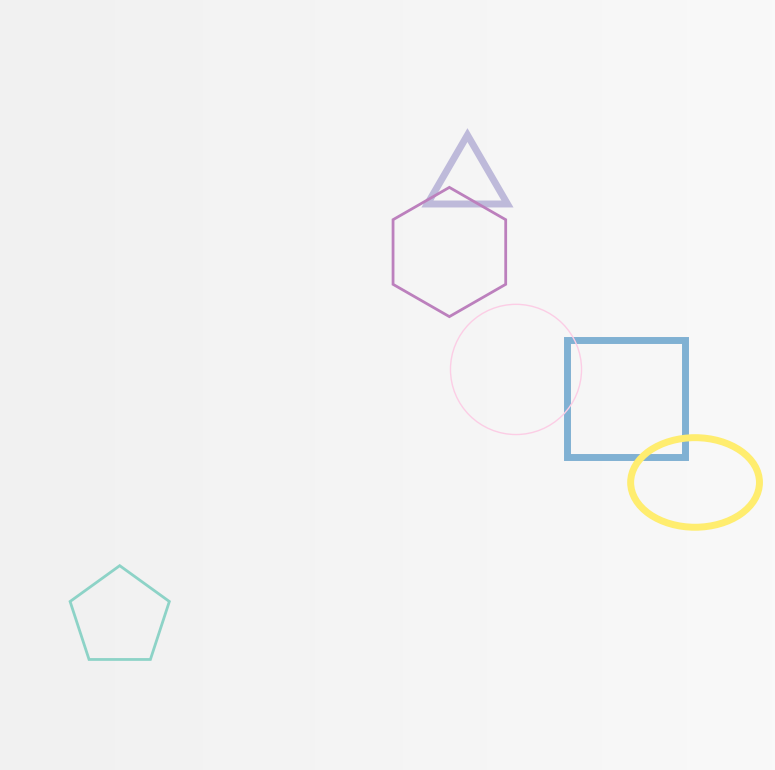[{"shape": "pentagon", "thickness": 1, "radius": 0.34, "center": [0.154, 0.198]}, {"shape": "triangle", "thickness": 2.5, "radius": 0.3, "center": [0.603, 0.765]}, {"shape": "square", "thickness": 2.5, "radius": 0.38, "center": [0.808, 0.483]}, {"shape": "circle", "thickness": 0.5, "radius": 0.42, "center": [0.666, 0.52]}, {"shape": "hexagon", "thickness": 1, "radius": 0.42, "center": [0.58, 0.673]}, {"shape": "oval", "thickness": 2.5, "radius": 0.42, "center": [0.897, 0.373]}]